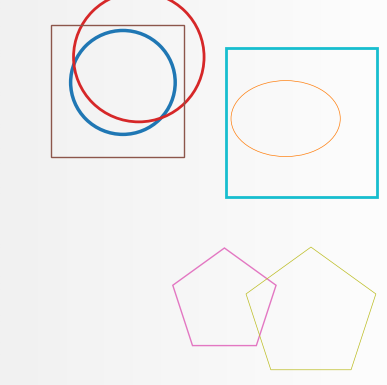[{"shape": "circle", "thickness": 2.5, "radius": 0.67, "center": [0.317, 0.786]}, {"shape": "oval", "thickness": 0.5, "radius": 0.7, "center": [0.737, 0.692]}, {"shape": "circle", "thickness": 2, "radius": 0.84, "center": [0.358, 0.852]}, {"shape": "square", "thickness": 1, "radius": 0.86, "center": [0.303, 0.764]}, {"shape": "pentagon", "thickness": 1, "radius": 0.7, "center": [0.579, 0.216]}, {"shape": "pentagon", "thickness": 0.5, "radius": 0.88, "center": [0.802, 0.182]}, {"shape": "square", "thickness": 2, "radius": 0.97, "center": [0.778, 0.681]}]